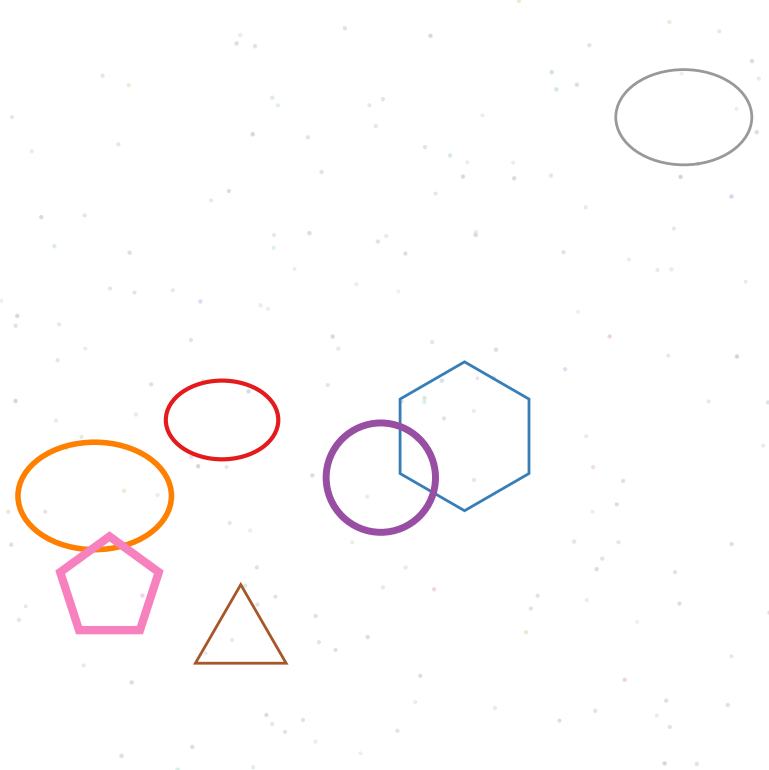[{"shape": "oval", "thickness": 1.5, "radius": 0.37, "center": [0.288, 0.455]}, {"shape": "hexagon", "thickness": 1, "radius": 0.48, "center": [0.603, 0.433]}, {"shape": "circle", "thickness": 2.5, "radius": 0.36, "center": [0.495, 0.38]}, {"shape": "oval", "thickness": 2, "radius": 0.5, "center": [0.123, 0.356]}, {"shape": "triangle", "thickness": 1, "radius": 0.34, "center": [0.313, 0.173]}, {"shape": "pentagon", "thickness": 3, "radius": 0.34, "center": [0.142, 0.236]}, {"shape": "oval", "thickness": 1, "radius": 0.44, "center": [0.888, 0.848]}]